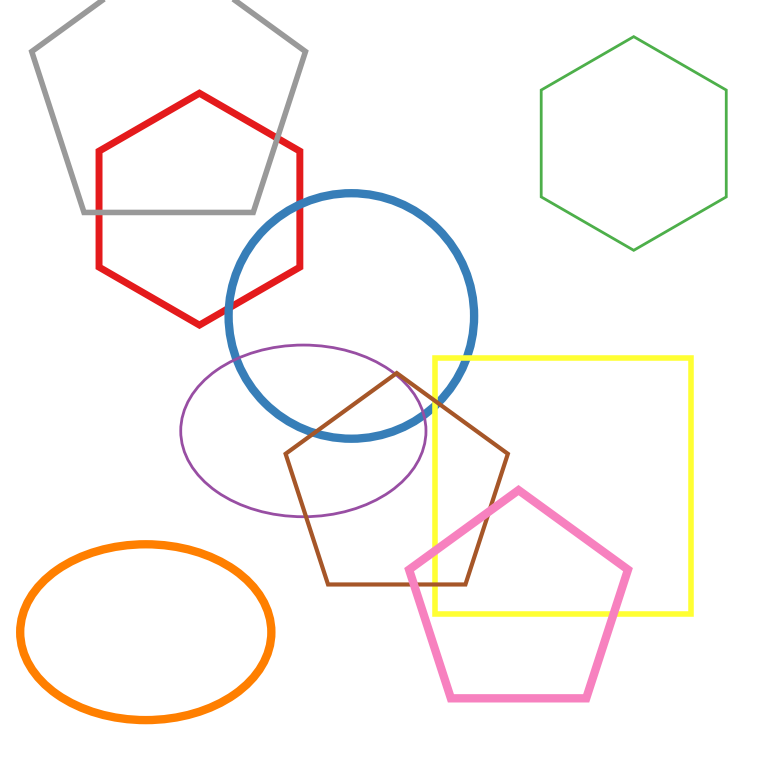[{"shape": "hexagon", "thickness": 2.5, "radius": 0.75, "center": [0.259, 0.728]}, {"shape": "circle", "thickness": 3, "radius": 0.8, "center": [0.456, 0.59]}, {"shape": "hexagon", "thickness": 1, "radius": 0.69, "center": [0.823, 0.814]}, {"shape": "oval", "thickness": 1, "radius": 0.8, "center": [0.394, 0.44]}, {"shape": "oval", "thickness": 3, "radius": 0.82, "center": [0.189, 0.179]}, {"shape": "square", "thickness": 2, "radius": 0.83, "center": [0.731, 0.369]}, {"shape": "pentagon", "thickness": 1.5, "radius": 0.76, "center": [0.515, 0.364]}, {"shape": "pentagon", "thickness": 3, "radius": 0.75, "center": [0.673, 0.214]}, {"shape": "pentagon", "thickness": 2, "radius": 0.93, "center": [0.219, 0.875]}]